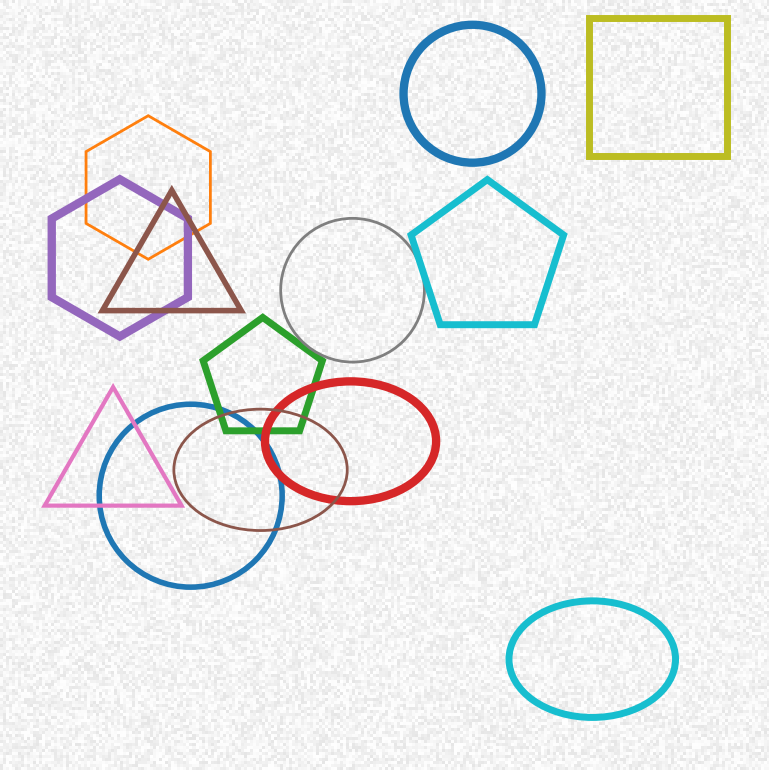[{"shape": "circle", "thickness": 2, "radius": 0.59, "center": [0.248, 0.356]}, {"shape": "circle", "thickness": 3, "radius": 0.45, "center": [0.614, 0.878]}, {"shape": "hexagon", "thickness": 1, "radius": 0.47, "center": [0.192, 0.756]}, {"shape": "pentagon", "thickness": 2.5, "radius": 0.41, "center": [0.341, 0.506]}, {"shape": "oval", "thickness": 3, "radius": 0.56, "center": [0.455, 0.427]}, {"shape": "hexagon", "thickness": 3, "radius": 0.51, "center": [0.156, 0.665]}, {"shape": "triangle", "thickness": 2, "radius": 0.52, "center": [0.223, 0.649]}, {"shape": "oval", "thickness": 1, "radius": 0.56, "center": [0.338, 0.39]}, {"shape": "triangle", "thickness": 1.5, "radius": 0.51, "center": [0.147, 0.395]}, {"shape": "circle", "thickness": 1, "radius": 0.47, "center": [0.458, 0.623]}, {"shape": "square", "thickness": 2.5, "radius": 0.45, "center": [0.854, 0.887]}, {"shape": "oval", "thickness": 2.5, "radius": 0.54, "center": [0.769, 0.144]}, {"shape": "pentagon", "thickness": 2.5, "radius": 0.52, "center": [0.633, 0.663]}]